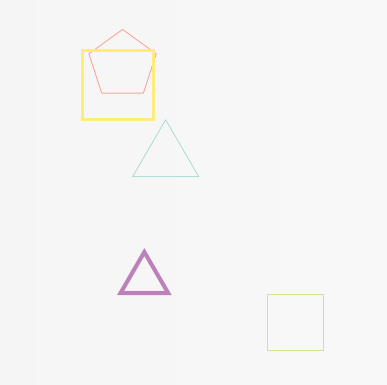[{"shape": "triangle", "thickness": 0.5, "radius": 0.49, "center": [0.428, 0.59]}, {"shape": "pentagon", "thickness": 0.5, "radius": 0.46, "center": [0.316, 0.832]}, {"shape": "square", "thickness": 0.5, "radius": 0.36, "center": [0.761, 0.164]}, {"shape": "triangle", "thickness": 3, "radius": 0.35, "center": [0.372, 0.274]}, {"shape": "square", "thickness": 2, "radius": 0.45, "center": [0.303, 0.78]}]